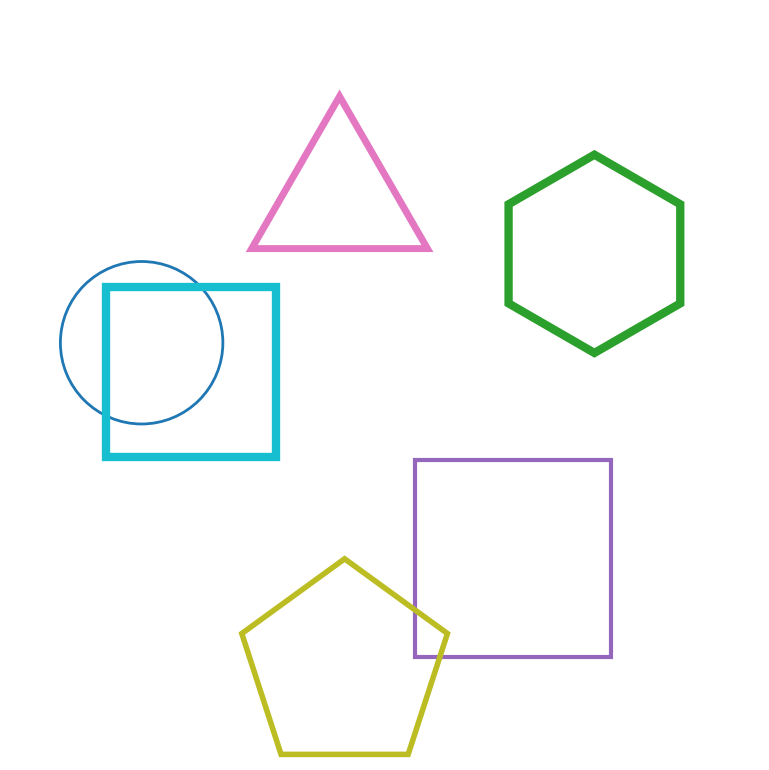[{"shape": "circle", "thickness": 1, "radius": 0.53, "center": [0.184, 0.555]}, {"shape": "hexagon", "thickness": 3, "radius": 0.64, "center": [0.772, 0.67]}, {"shape": "square", "thickness": 1.5, "radius": 0.64, "center": [0.666, 0.274]}, {"shape": "triangle", "thickness": 2.5, "radius": 0.66, "center": [0.441, 0.743]}, {"shape": "pentagon", "thickness": 2, "radius": 0.7, "center": [0.448, 0.134]}, {"shape": "square", "thickness": 3, "radius": 0.55, "center": [0.248, 0.517]}]